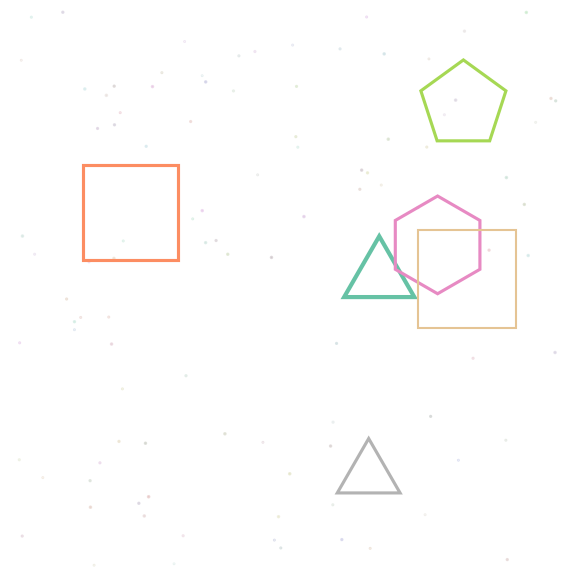[{"shape": "triangle", "thickness": 2, "radius": 0.35, "center": [0.657, 0.52]}, {"shape": "square", "thickness": 1.5, "radius": 0.41, "center": [0.226, 0.631]}, {"shape": "hexagon", "thickness": 1.5, "radius": 0.42, "center": [0.758, 0.575]}, {"shape": "pentagon", "thickness": 1.5, "radius": 0.39, "center": [0.802, 0.818]}, {"shape": "square", "thickness": 1, "radius": 0.43, "center": [0.809, 0.516]}, {"shape": "triangle", "thickness": 1.5, "radius": 0.31, "center": [0.638, 0.177]}]